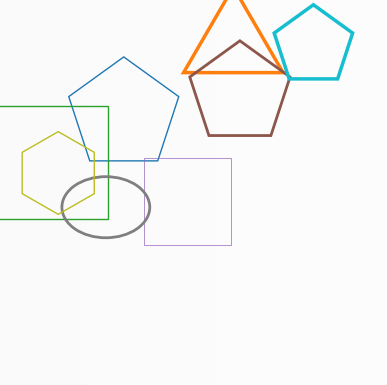[{"shape": "pentagon", "thickness": 1, "radius": 0.75, "center": [0.319, 0.703]}, {"shape": "triangle", "thickness": 2.5, "radius": 0.74, "center": [0.602, 0.885]}, {"shape": "square", "thickness": 1, "radius": 0.73, "center": [0.132, 0.579]}, {"shape": "square", "thickness": 0.5, "radius": 0.56, "center": [0.483, 0.477]}, {"shape": "pentagon", "thickness": 2, "radius": 0.68, "center": [0.619, 0.758]}, {"shape": "oval", "thickness": 2, "radius": 0.57, "center": [0.273, 0.462]}, {"shape": "hexagon", "thickness": 1, "radius": 0.54, "center": [0.15, 0.551]}, {"shape": "pentagon", "thickness": 2.5, "radius": 0.53, "center": [0.809, 0.881]}]